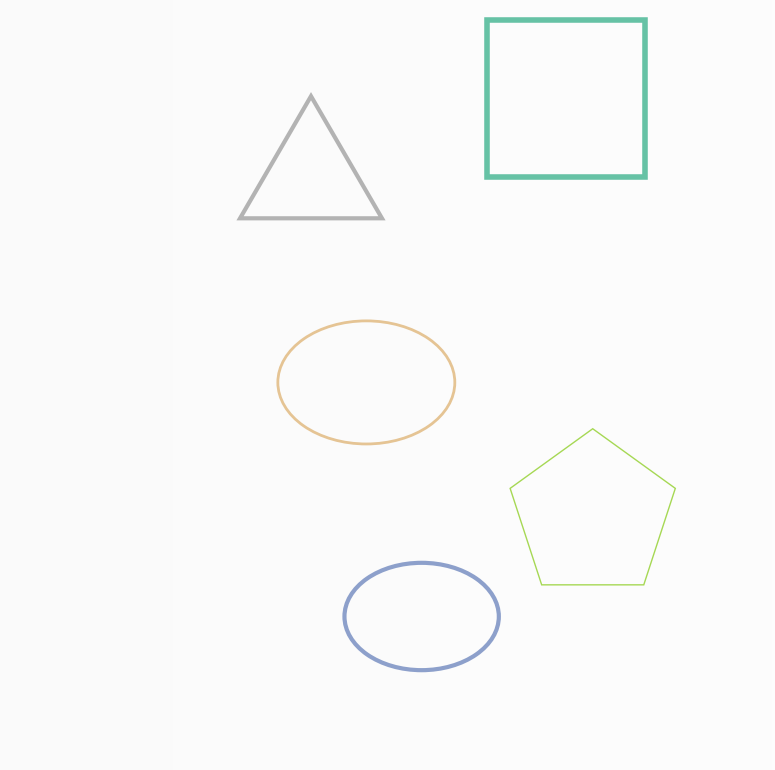[{"shape": "square", "thickness": 2, "radius": 0.51, "center": [0.73, 0.872]}, {"shape": "oval", "thickness": 1.5, "radius": 0.5, "center": [0.544, 0.199]}, {"shape": "pentagon", "thickness": 0.5, "radius": 0.56, "center": [0.765, 0.331]}, {"shape": "oval", "thickness": 1, "radius": 0.57, "center": [0.473, 0.503]}, {"shape": "triangle", "thickness": 1.5, "radius": 0.53, "center": [0.401, 0.769]}]